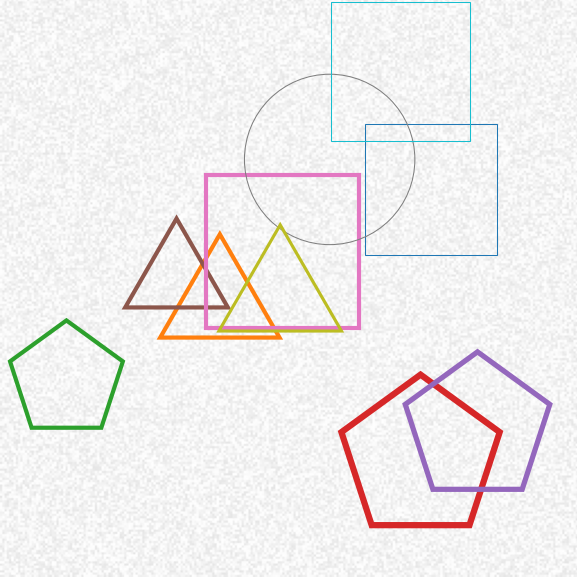[{"shape": "square", "thickness": 0.5, "radius": 0.57, "center": [0.746, 0.671]}, {"shape": "triangle", "thickness": 2, "radius": 0.6, "center": [0.381, 0.474]}, {"shape": "pentagon", "thickness": 2, "radius": 0.51, "center": [0.115, 0.342]}, {"shape": "pentagon", "thickness": 3, "radius": 0.72, "center": [0.728, 0.206]}, {"shape": "pentagon", "thickness": 2.5, "radius": 0.66, "center": [0.827, 0.258]}, {"shape": "triangle", "thickness": 2, "radius": 0.51, "center": [0.306, 0.518]}, {"shape": "square", "thickness": 2, "radius": 0.66, "center": [0.49, 0.564]}, {"shape": "circle", "thickness": 0.5, "radius": 0.74, "center": [0.571, 0.723]}, {"shape": "triangle", "thickness": 1.5, "radius": 0.61, "center": [0.485, 0.487]}, {"shape": "square", "thickness": 0.5, "radius": 0.6, "center": [0.694, 0.875]}]